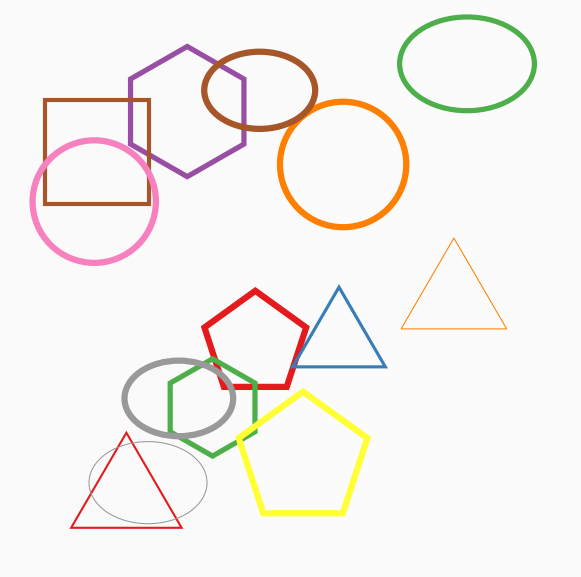[{"shape": "triangle", "thickness": 1, "radius": 0.55, "center": [0.217, 0.14]}, {"shape": "pentagon", "thickness": 3, "radius": 0.46, "center": [0.439, 0.404]}, {"shape": "triangle", "thickness": 1.5, "radius": 0.46, "center": [0.583, 0.41]}, {"shape": "hexagon", "thickness": 2.5, "radius": 0.42, "center": [0.366, 0.294]}, {"shape": "oval", "thickness": 2.5, "radius": 0.58, "center": [0.803, 0.889]}, {"shape": "hexagon", "thickness": 2.5, "radius": 0.56, "center": [0.322, 0.806]}, {"shape": "circle", "thickness": 3, "radius": 0.54, "center": [0.59, 0.714]}, {"shape": "triangle", "thickness": 0.5, "radius": 0.52, "center": [0.781, 0.482]}, {"shape": "pentagon", "thickness": 3, "radius": 0.58, "center": [0.521, 0.205]}, {"shape": "oval", "thickness": 3, "radius": 0.48, "center": [0.447, 0.843]}, {"shape": "square", "thickness": 2, "radius": 0.45, "center": [0.167, 0.737]}, {"shape": "circle", "thickness": 3, "radius": 0.53, "center": [0.162, 0.65]}, {"shape": "oval", "thickness": 0.5, "radius": 0.51, "center": [0.255, 0.163]}, {"shape": "oval", "thickness": 3, "radius": 0.47, "center": [0.308, 0.309]}]